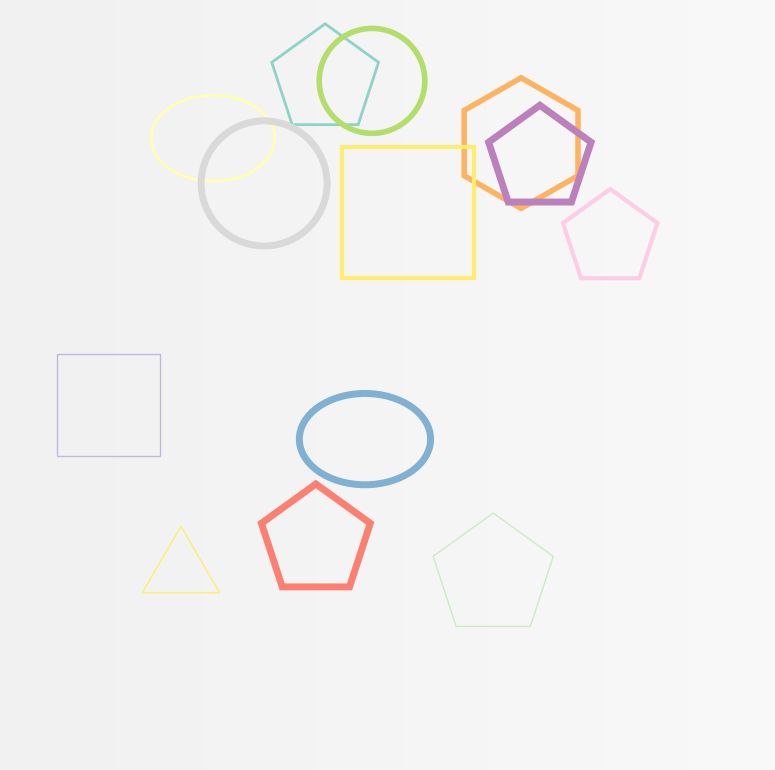[{"shape": "pentagon", "thickness": 1, "radius": 0.36, "center": [0.42, 0.897]}, {"shape": "oval", "thickness": 1, "radius": 0.4, "center": [0.275, 0.821]}, {"shape": "square", "thickness": 0.5, "radius": 0.33, "center": [0.14, 0.474]}, {"shape": "pentagon", "thickness": 2.5, "radius": 0.37, "center": [0.408, 0.298]}, {"shape": "oval", "thickness": 2.5, "radius": 0.42, "center": [0.471, 0.43]}, {"shape": "hexagon", "thickness": 2, "radius": 0.42, "center": [0.672, 0.814]}, {"shape": "circle", "thickness": 2, "radius": 0.34, "center": [0.48, 0.895]}, {"shape": "pentagon", "thickness": 1.5, "radius": 0.32, "center": [0.787, 0.691]}, {"shape": "circle", "thickness": 2.5, "radius": 0.41, "center": [0.341, 0.762]}, {"shape": "pentagon", "thickness": 2.5, "radius": 0.35, "center": [0.697, 0.794]}, {"shape": "pentagon", "thickness": 0.5, "radius": 0.41, "center": [0.636, 0.252]}, {"shape": "triangle", "thickness": 0.5, "radius": 0.29, "center": [0.234, 0.259]}, {"shape": "square", "thickness": 1.5, "radius": 0.43, "center": [0.527, 0.725]}]